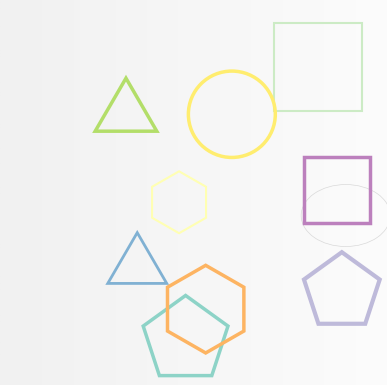[{"shape": "pentagon", "thickness": 2.5, "radius": 0.58, "center": [0.479, 0.117]}, {"shape": "hexagon", "thickness": 1.5, "radius": 0.4, "center": [0.462, 0.475]}, {"shape": "pentagon", "thickness": 3, "radius": 0.51, "center": [0.882, 0.242]}, {"shape": "triangle", "thickness": 2, "radius": 0.44, "center": [0.354, 0.308]}, {"shape": "hexagon", "thickness": 2.5, "radius": 0.57, "center": [0.531, 0.197]}, {"shape": "triangle", "thickness": 2.5, "radius": 0.46, "center": [0.325, 0.705]}, {"shape": "oval", "thickness": 0.5, "radius": 0.57, "center": [0.892, 0.44]}, {"shape": "square", "thickness": 2.5, "radius": 0.43, "center": [0.87, 0.505]}, {"shape": "square", "thickness": 1.5, "radius": 0.57, "center": [0.821, 0.826]}, {"shape": "circle", "thickness": 2.5, "radius": 0.56, "center": [0.598, 0.703]}]